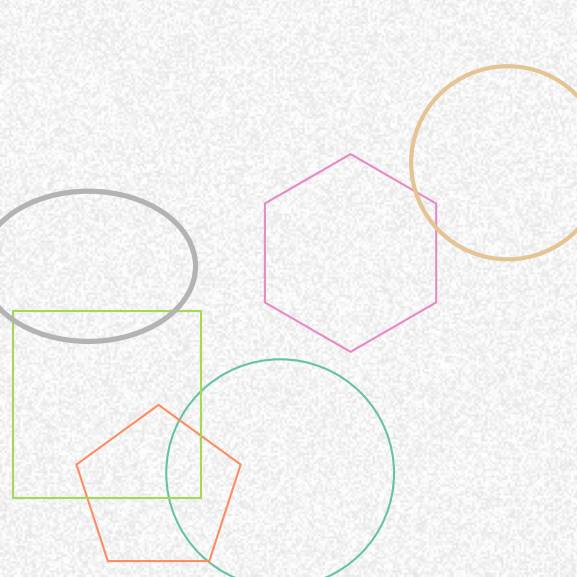[{"shape": "circle", "thickness": 1, "radius": 0.99, "center": [0.485, 0.18]}, {"shape": "pentagon", "thickness": 1, "radius": 0.75, "center": [0.275, 0.149]}, {"shape": "hexagon", "thickness": 1, "radius": 0.86, "center": [0.607, 0.561]}, {"shape": "square", "thickness": 1, "radius": 0.81, "center": [0.185, 0.299]}, {"shape": "circle", "thickness": 2, "radius": 0.84, "center": [0.879, 0.717]}, {"shape": "oval", "thickness": 2.5, "radius": 0.93, "center": [0.153, 0.538]}]